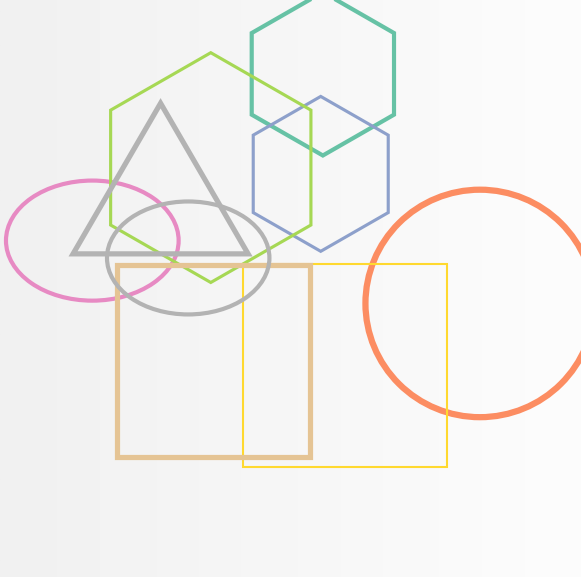[{"shape": "hexagon", "thickness": 2, "radius": 0.71, "center": [0.555, 0.871]}, {"shape": "circle", "thickness": 3, "radius": 0.98, "center": [0.826, 0.474]}, {"shape": "hexagon", "thickness": 1.5, "radius": 0.67, "center": [0.552, 0.698]}, {"shape": "oval", "thickness": 2, "radius": 0.74, "center": [0.159, 0.582]}, {"shape": "hexagon", "thickness": 1.5, "radius": 0.99, "center": [0.363, 0.709]}, {"shape": "square", "thickness": 1, "radius": 0.88, "center": [0.593, 0.366]}, {"shape": "square", "thickness": 2.5, "radius": 0.83, "center": [0.367, 0.374]}, {"shape": "oval", "thickness": 2, "radius": 0.7, "center": [0.324, 0.552]}, {"shape": "triangle", "thickness": 2.5, "radius": 0.87, "center": [0.276, 0.646]}]